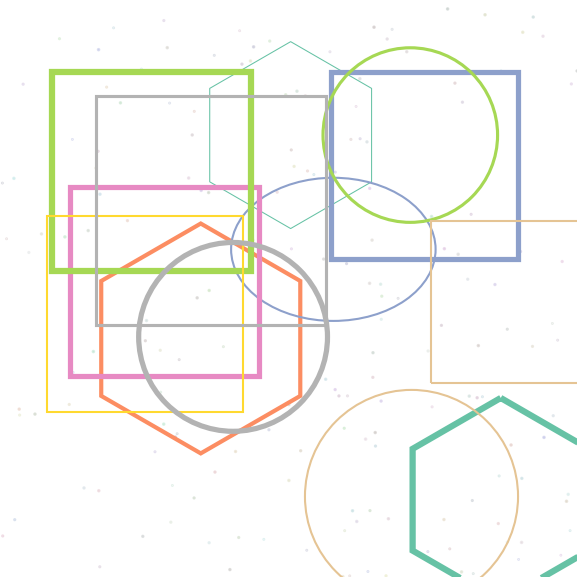[{"shape": "hexagon", "thickness": 0.5, "radius": 0.81, "center": [0.503, 0.765]}, {"shape": "hexagon", "thickness": 3, "radius": 0.88, "center": [0.867, 0.134]}, {"shape": "hexagon", "thickness": 2, "radius": 0.99, "center": [0.348, 0.413]}, {"shape": "oval", "thickness": 1, "radius": 0.89, "center": [0.577, 0.567]}, {"shape": "square", "thickness": 2.5, "radius": 0.81, "center": [0.735, 0.712]}, {"shape": "square", "thickness": 2.5, "radius": 0.82, "center": [0.285, 0.511]}, {"shape": "square", "thickness": 3, "radius": 0.86, "center": [0.263, 0.702]}, {"shape": "circle", "thickness": 1.5, "radius": 0.76, "center": [0.71, 0.765]}, {"shape": "square", "thickness": 1, "radius": 0.85, "center": [0.251, 0.456]}, {"shape": "circle", "thickness": 1, "radius": 0.92, "center": [0.713, 0.139]}, {"shape": "square", "thickness": 1, "radius": 0.7, "center": [0.887, 0.476]}, {"shape": "circle", "thickness": 2.5, "radius": 0.82, "center": [0.404, 0.416]}, {"shape": "square", "thickness": 1.5, "radius": 0.99, "center": [0.366, 0.635]}]